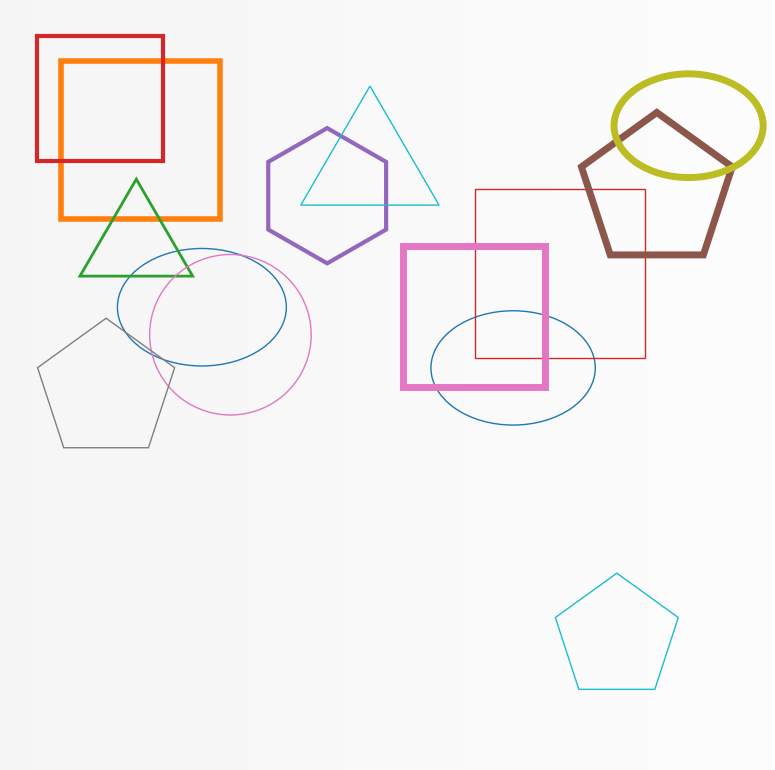[{"shape": "oval", "thickness": 0.5, "radius": 0.54, "center": [0.26, 0.601]}, {"shape": "oval", "thickness": 0.5, "radius": 0.53, "center": [0.662, 0.522]}, {"shape": "square", "thickness": 2, "radius": 0.51, "center": [0.181, 0.818]}, {"shape": "triangle", "thickness": 1, "radius": 0.42, "center": [0.176, 0.683]}, {"shape": "square", "thickness": 0.5, "radius": 0.55, "center": [0.723, 0.645]}, {"shape": "square", "thickness": 1.5, "radius": 0.41, "center": [0.129, 0.872]}, {"shape": "hexagon", "thickness": 1.5, "radius": 0.44, "center": [0.422, 0.746]}, {"shape": "pentagon", "thickness": 2.5, "radius": 0.51, "center": [0.847, 0.752]}, {"shape": "circle", "thickness": 0.5, "radius": 0.52, "center": [0.297, 0.565]}, {"shape": "square", "thickness": 2.5, "radius": 0.46, "center": [0.612, 0.589]}, {"shape": "pentagon", "thickness": 0.5, "radius": 0.46, "center": [0.137, 0.494]}, {"shape": "oval", "thickness": 2.5, "radius": 0.48, "center": [0.889, 0.837]}, {"shape": "pentagon", "thickness": 0.5, "radius": 0.42, "center": [0.796, 0.172]}, {"shape": "triangle", "thickness": 0.5, "radius": 0.52, "center": [0.477, 0.785]}]